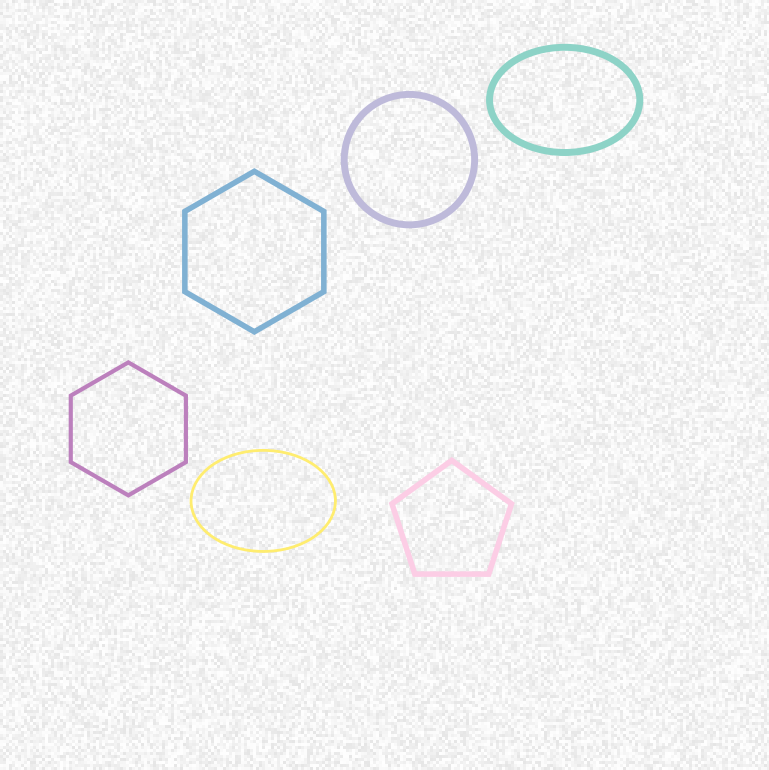[{"shape": "oval", "thickness": 2.5, "radius": 0.49, "center": [0.733, 0.87]}, {"shape": "circle", "thickness": 2.5, "radius": 0.42, "center": [0.532, 0.793]}, {"shape": "hexagon", "thickness": 2, "radius": 0.52, "center": [0.33, 0.673]}, {"shape": "pentagon", "thickness": 2, "radius": 0.41, "center": [0.587, 0.32]}, {"shape": "hexagon", "thickness": 1.5, "radius": 0.43, "center": [0.167, 0.443]}, {"shape": "oval", "thickness": 1, "radius": 0.47, "center": [0.342, 0.349]}]